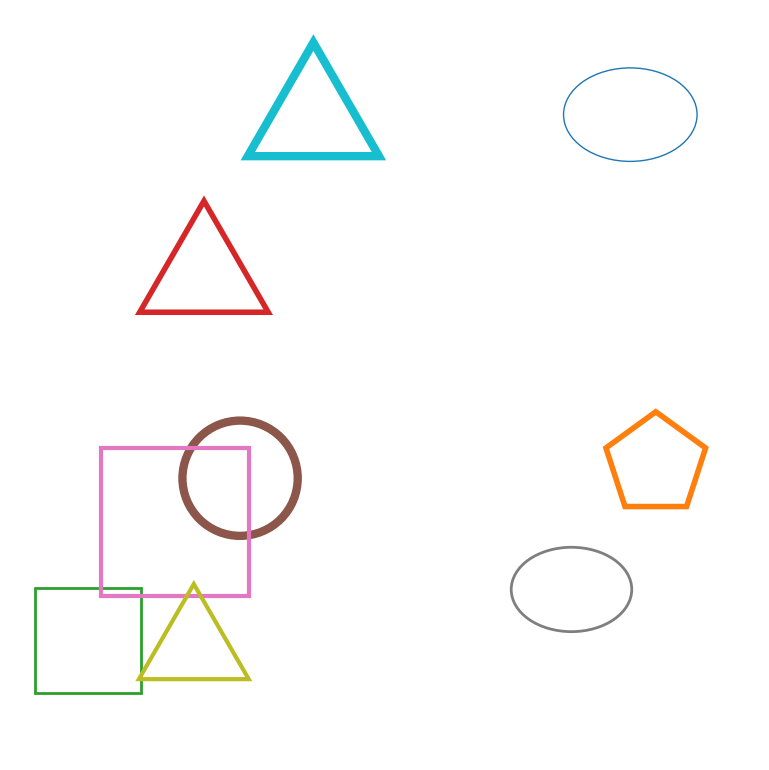[{"shape": "oval", "thickness": 0.5, "radius": 0.43, "center": [0.819, 0.851]}, {"shape": "pentagon", "thickness": 2, "radius": 0.34, "center": [0.852, 0.397]}, {"shape": "square", "thickness": 1, "radius": 0.34, "center": [0.114, 0.168]}, {"shape": "triangle", "thickness": 2, "radius": 0.48, "center": [0.265, 0.643]}, {"shape": "circle", "thickness": 3, "radius": 0.37, "center": [0.312, 0.379]}, {"shape": "square", "thickness": 1.5, "radius": 0.48, "center": [0.228, 0.322]}, {"shape": "oval", "thickness": 1, "radius": 0.39, "center": [0.742, 0.234]}, {"shape": "triangle", "thickness": 1.5, "radius": 0.41, "center": [0.252, 0.159]}, {"shape": "triangle", "thickness": 3, "radius": 0.49, "center": [0.407, 0.846]}]